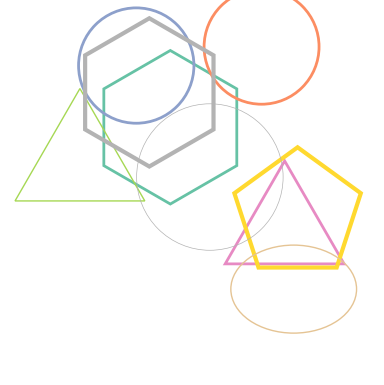[{"shape": "hexagon", "thickness": 2, "radius": 1.0, "center": [0.442, 0.669]}, {"shape": "circle", "thickness": 2, "radius": 0.75, "center": [0.679, 0.879]}, {"shape": "circle", "thickness": 2, "radius": 0.75, "center": [0.354, 0.83]}, {"shape": "triangle", "thickness": 2, "radius": 0.89, "center": [0.739, 0.404]}, {"shape": "triangle", "thickness": 1, "radius": 0.97, "center": [0.208, 0.575]}, {"shape": "pentagon", "thickness": 3, "radius": 0.86, "center": [0.773, 0.445]}, {"shape": "oval", "thickness": 1, "radius": 0.82, "center": [0.763, 0.249]}, {"shape": "hexagon", "thickness": 3, "radius": 0.96, "center": [0.388, 0.76]}, {"shape": "circle", "thickness": 0.5, "radius": 0.95, "center": [0.545, 0.54]}]